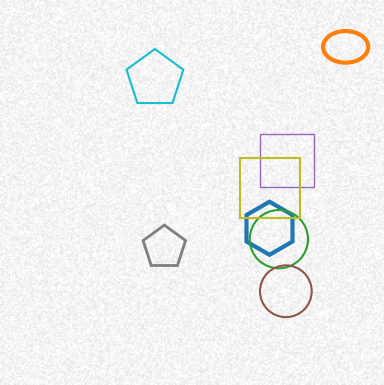[{"shape": "hexagon", "thickness": 3, "radius": 0.34, "center": [0.7, 0.407]}, {"shape": "oval", "thickness": 3, "radius": 0.29, "center": [0.898, 0.878]}, {"shape": "circle", "thickness": 1.5, "radius": 0.38, "center": [0.724, 0.379]}, {"shape": "square", "thickness": 1, "radius": 0.35, "center": [0.746, 0.582]}, {"shape": "circle", "thickness": 1.5, "radius": 0.34, "center": [0.742, 0.243]}, {"shape": "pentagon", "thickness": 2, "radius": 0.29, "center": [0.427, 0.357]}, {"shape": "square", "thickness": 1.5, "radius": 0.39, "center": [0.702, 0.511]}, {"shape": "pentagon", "thickness": 1.5, "radius": 0.39, "center": [0.402, 0.795]}]